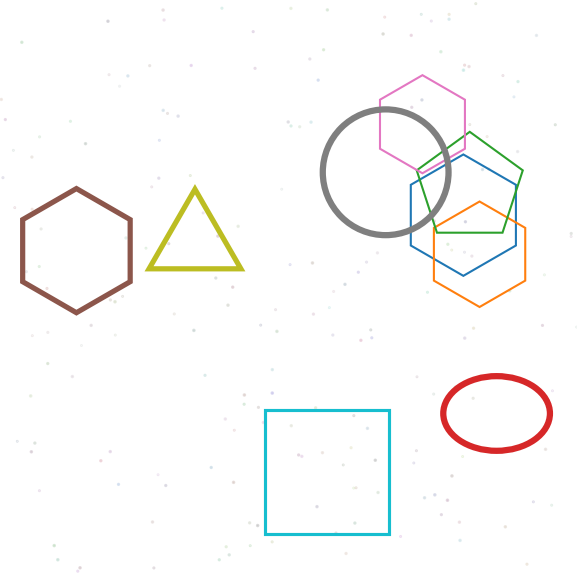[{"shape": "hexagon", "thickness": 1, "radius": 0.53, "center": [0.802, 0.627]}, {"shape": "hexagon", "thickness": 1, "radius": 0.46, "center": [0.83, 0.559]}, {"shape": "pentagon", "thickness": 1, "radius": 0.48, "center": [0.813, 0.674]}, {"shape": "oval", "thickness": 3, "radius": 0.46, "center": [0.86, 0.283]}, {"shape": "hexagon", "thickness": 2.5, "radius": 0.54, "center": [0.132, 0.565]}, {"shape": "hexagon", "thickness": 1, "radius": 0.42, "center": [0.732, 0.784]}, {"shape": "circle", "thickness": 3, "radius": 0.54, "center": [0.668, 0.701]}, {"shape": "triangle", "thickness": 2.5, "radius": 0.46, "center": [0.338, 0.58]}, {"shape": "square", "thickness": 1.5, "radius": 0.54, "center": [0.566, 0.182]}]